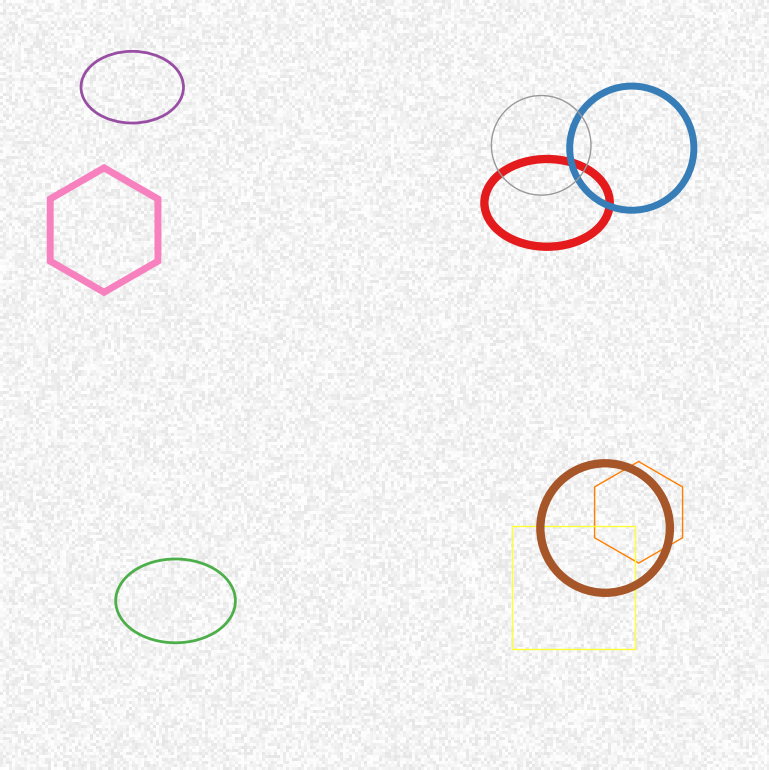[{"shape": "oval", "thickness": 3, "radius": 0.41, "center": [0.71, 0.737]}, {"shape": "circle", "thickness": 2.5, "radius": 0.4, "center": [0.821, 0.808]}, {"shape": "oval", "thickness": 1, "radius": 0.39, "center": [0.228, 0.22]}, {"shape": "oval", "thickness": 1, "radius": 0.33, "center": [0.172, 0.887]}, {"shape": "hexagon", "thickness": 0.5, "radius": 0.33, "center": [0.829, 0.335]}, {"shape": "square", "thickness": 0.5, "radius": 0.4, "center": [0.745, 0.237]}, {"shape": "circle", "thickness": 3, "radius": 0.42, "center": [0.786, 0.314]}, {"shape": "hexagon", "thickness": 2.5, "radius": 0.4, "center": [0.135, 0.701]}, {"shape": "circle", "thickness": 0.5, "radius": 0.32, "center": [0.703, 0.811]}]